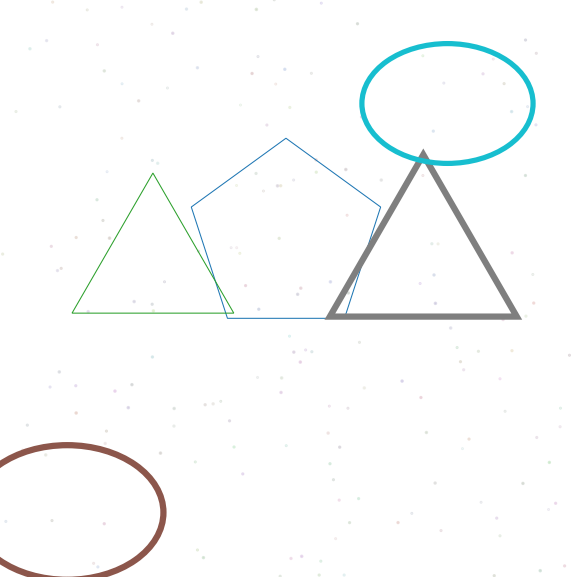[{"shape": "pentagon", "thickness": 0.5, "radius": 0.86, "center": [0.495, 0.587]}, {"shape": "triangle", "thickness": 0.5, "radius": 0.81, "center": [0.265, 0.538]}, {"shape": "oval", "thickness": 3, "radius": 0.83, "center": [0.116, 0.112]}, {"shape": "triangle", "thickness": 3, "radius": 0.93, "center": [0.733, 0.544]}, {"shape": "oval", "thickness": 2.5, "radius": 0.74, "center": [0.775, 0.82]}]